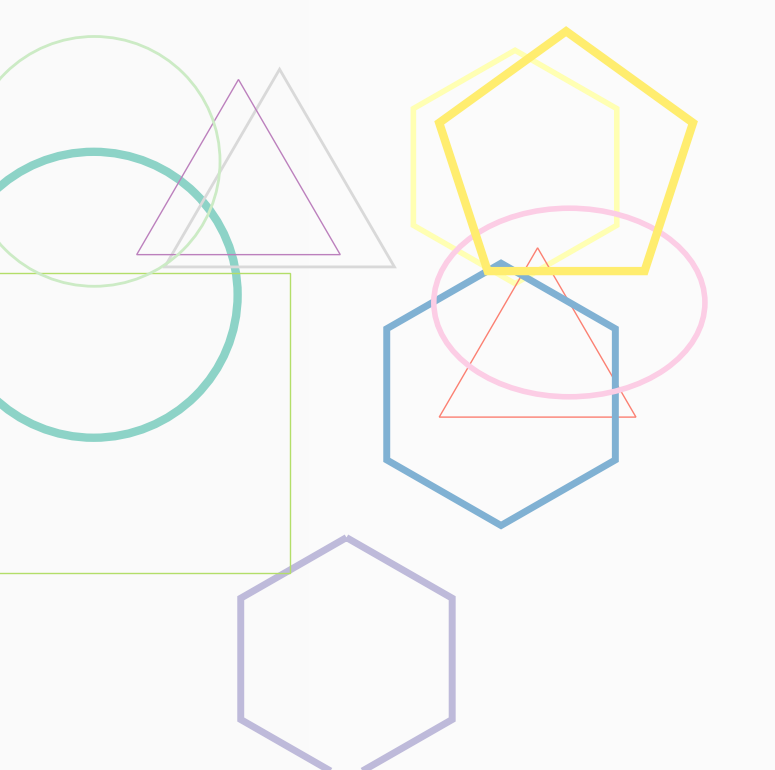[{"shape": "circle", "thickness": 3, "radius": 0.93, "center": [0.121, 0.617]}, {"shape": "hexagon", "thickness": 2, "radius": 0.76, "center": [0.665, 0.783]}, {"shape": "hexagon", "thickness": 2.5, "radius": 0.79, "center": [0.447, 0.144]}, {"shape": "triangle", "thickness": 0.5, "radius": 0.73, "center": [0.694, 0.532]}, {"shape": "hexagon", "thickness": 2.5, "radius": 0.85, "center": [0.647, 0.488]}, {"shape": "square", "thickness": 0.5, "radius": 0.98, "center": [0.179, 0.451]}, {"shape": "oval", "thickness": 2, "radius": 0.87, "center": [0.735, 0.607]}, {"shape": "triangle", "thickness": 1, "radius": 0.86, "center": [0.361, 0.739]}, {"shape": "triangle", "thickness": 0.5, "radius": 0.76, "center": [0.308, 0.745]}, {"shape": "circle", "thickness": 1, "radius": 0.81, "center": [0.122, 0.79]}, {"shape": "pentagon", "thickness": 3, "radius": 0.86, "center": [0.73, 0.787]}]